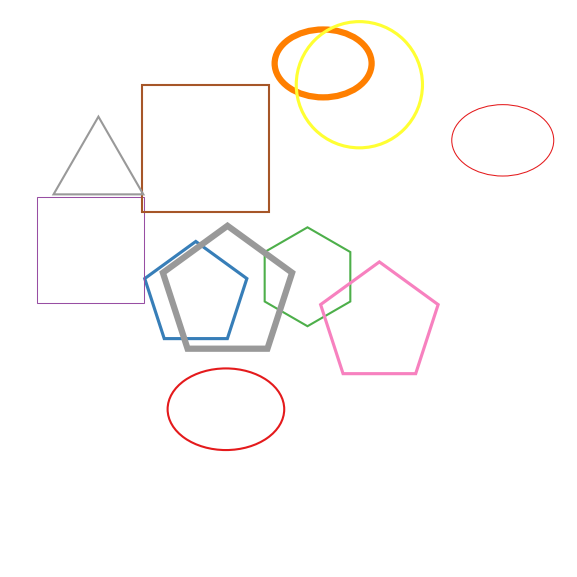[{"shape": "oval", "thickness": 1, "radius": 0.5, "center": [0.391, 0.29]}, {"shape": "oval", "thickness": 0.5, "radius": 0.44, "center": [0.871, 0.756]}, {"shape": "pentagon", "thickness": 1.5, "radius": 0.46, "center": [0.339, 0.488]}, {"shape": "hexagon", "thickness": 1, "radius": 0.43, "center": [0.532, 0.52]}, {"shape": "square", "thickness": 0.5, "radius": 0.46, "center": [0.157, 0.566]}, {"shape": "oval", "thickness": 3, "radius": 0.42, "center": [0.56, 0.889]}, {"shape": "circle", "thickness": 1.5, "radius": 0.55, "center": [0.622, 0.852]}, {"shape": "square", "thickness": 1, "radius": 0.55, "center": [0.356, 0.742]}, {"shape": "pentagon", "thickness": 1.5, "radius": 0.53, "center": [0.657, 0.439]}, {"shape": "triangle", "thickness": 1, "radius": 0.45, "center": [0.17, 0.707]}, {"shape": "pentagon", "thickness": 3, "radius": 0.59, "center": [0.394, 0.491]}]